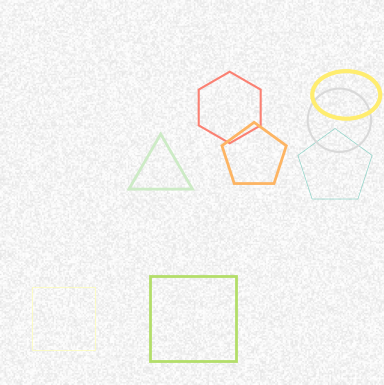[{"shape": "pentagon", "thickness": 0.5, "radius": 0.51, "center": [0.87, 0.565]}, {"shape": "square", "thickness": 0.5, "radius": 0.41, "center": [0.164, 0.172]}, {"shape": "hexagon", "thickness": 1.5, "radius": 0.46, "center": [0.597, 0.721]}, {"shape": "pentagon", "thickness": 2, "radius": 0.44, "center": [0.66, 0.594]}, {"shape": "square", "thickness": 2, "radius": 0.56, "center": [0.502, 0.173]}, {"shape": "circle", "thickness": 1.5, "radius": 0.41, "center": [0.881, 0.688]}, {"shape": "triangle", "thickness": 2, "radius": 0.48, "center": [0.417, 0.556]}, {"shape": "oval", "thickness": 3, "radius": 0.44, "center": [0.899, 0.753]}]